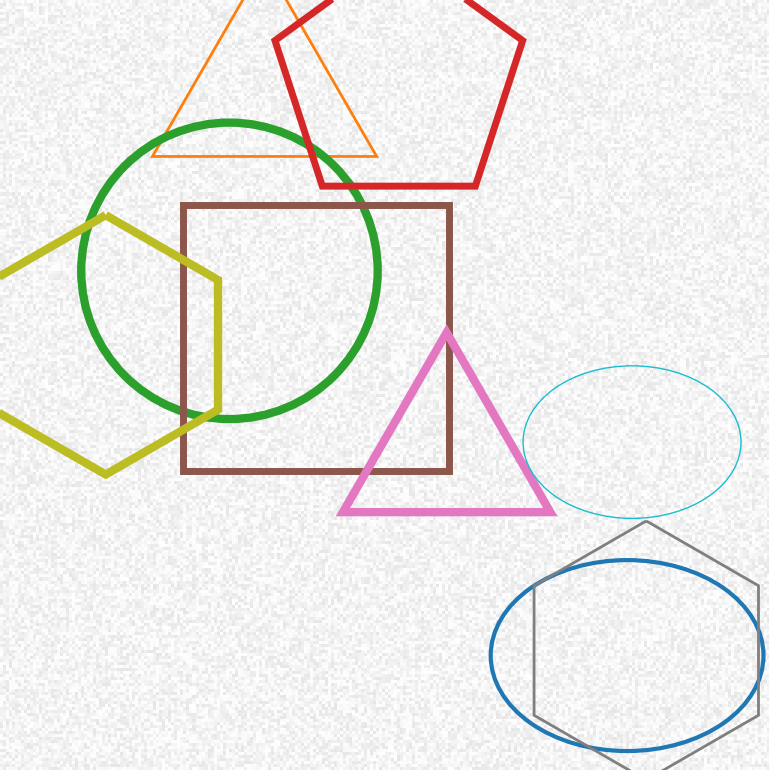[{"shape": "oval", "thickness": 1.5, "radius": 0.89, "center": [0.814, 0.149]}, {"shape": "triangle", "thickness": 1, "radius": 0.84, "center": [0.344, 0.881]}, {"shape": "circle", "thickness": 3, "radius": 0.96, "center": [0.298, 0.648]}, {"shape": "pentagon", "thickness": 2.5, "radius": 0.85, "center": [0.518, 0.895]}, {"shape": "square", "thickness": 2.5, "radius": 0.86, "center": [0.411, 0.561]}, {"shape": "triangle", "thickness": 3, "radius": 0.78, "center": [0.58, 0.413]}, {"shape": "hexagon", "thickness": 1, "radius": 0.84, "center": [0.839, 0.155]}, {"shape": "hexagon", "thickness": 3, "radius": 0.84, "center": [0.137, 0.552]}, {"shape": "oval", "thickness": 0.5, "radius": 0.71, "center": [0.821, 0.426]}]